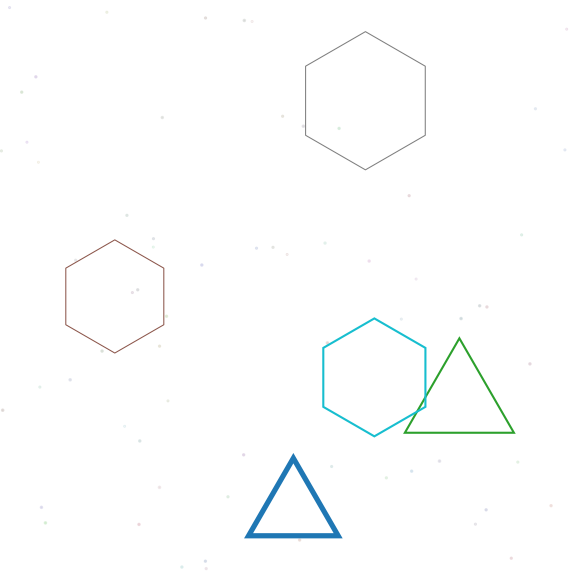[{"shape": "triangle", "thickness": 2.5, "radius": 0.45, "center": [0.508, 0.116]}, {"shape": "triangle", "thickness": 1, "radius": 0.55, "center": [0.795, 0.304]}, {"shape": "hexagon", "thickness": 0.5, "radius": 0.49, "center": [0.199, 0.486]}, {"shape": "hexagon", "thickness": 0.5, "radius": 0.6, "center": [0.633, 0.825]}, {"shape": "hexagon", "thickness": 1, "radius": 0.51, "center": [0.648, 0.346]}]